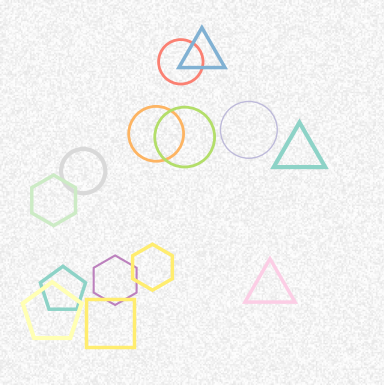[{"shape": "pentagon", "thickness": 2.5, "radius": 0.31, "center": [0.164, 0.247]}, {"shape": "triangle", "thickness": 3, "radius": 0.39, "center": [0.778, 0.605]}, {"shape": "pentagon", "thickness": 3, "radius": 0.4, "center": [0.136, 0.187]}, {"shape": "circle", "thickness": 1, "radius": 0.37, "center": [0.646, 0.663]}, {"shape": "circle", "thickness": 2, "radius": 0.29, "center": [0.47, 0.839]}, {"shape": "triangle", "thickness": 2.5, "radius": 0.35, "center": [0.524, 0.859]}, {"shape": "circle", "thickness": 2, "radius": 0.36, "center": [0.406, 0.652]}, {"shape": "circle", "thickness": 2, "radius": 0.39, "center": [0.48, 0.644]}, {"shape": "triangle", "thickness": 2.5, "radius": 0.38, "center": [0.701, 0.253]}, {"shape": "circle", "thickness": 3, "radius": 0.29, "center": [0.216, 0.556]}, {"shape": "hexagon", "thickness": 1.5, "radius": 0.32, "center": [0.299, 0.272]}, {"shape": "hexagon", "thickness": 2.5, "radius": 0.33, "center": [0.139, 0.48]}, {"shape": "hexagon", "thickness": 2.5, "radius": 0.3, "center": [0.396, 0.306]}, {"shape": "square", "thickness": 2.5, "radius": 0.31, "center": [0.286, 0.161]}]